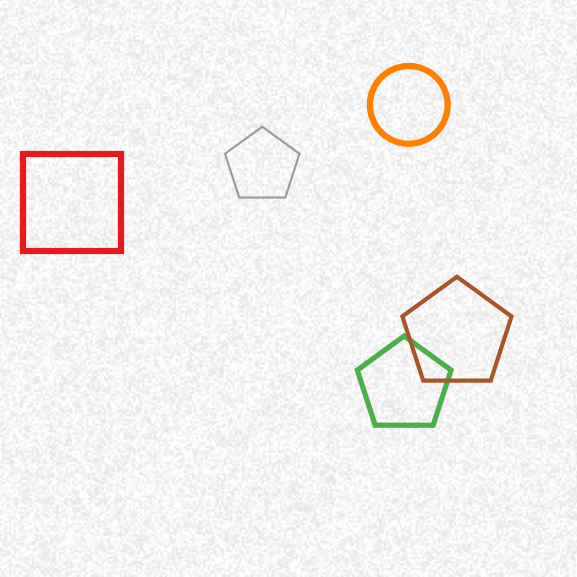[{"shape": "square", "thickness": 3, "radius": 0.42, "center": [0.124, 0.649]}, {"shape": "pentagon", "thickness": 2.5, "radius": 0.43, "center": [0.7, 0.332]}, {"shape": "circle", "thickness": 3, "radius": 0.34, "center": [0.708, 0.817]}, {"shape": "pentagon", "thickness": 2, "radius": 0.5, "center": [0.791, 0.421]}, {"shape": "pentagon", "thickness": 1, "radius": 0.34, "center": [0.454, 0.712]}]